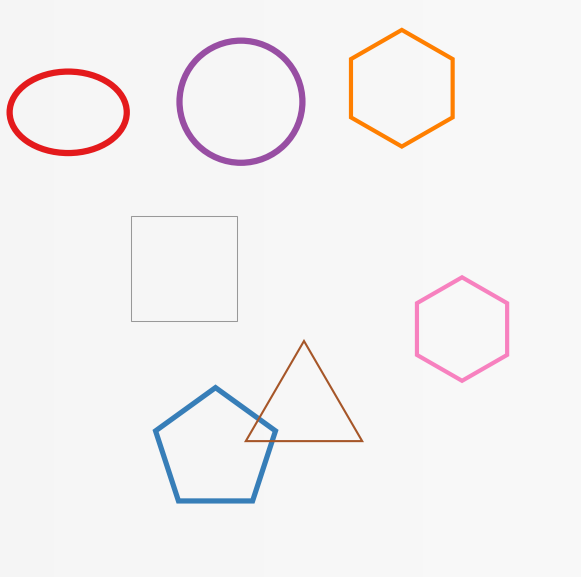[{"shape": "oval", "thickness": 3, "radius": 0.5, "center": [0.117, 0.805]}, {"shape": "pentagon", "thickness": 2.5, "radius": 0.54, "center": [0.371, 0.219]}, {"shape": "circle", "thickness": 3, "radius": 0.53, "center": [0.415, 0.823]}, {"shape": "hexagon", "thickness": 2, "radius": 0.5, "center": [0.691, 0.846]}, {"shape": "triangle", "thickness": 1, "radius": 0.58, "center": [0.523, 0.293]}, {"shape": "hexagon", "thickness": 2, "radius": 0.45, "center": [0.795, 0.429]}, {"shape": "square", "thickness": 0.5, "radius": 0.46, "center": [0.317, 0.534]}]